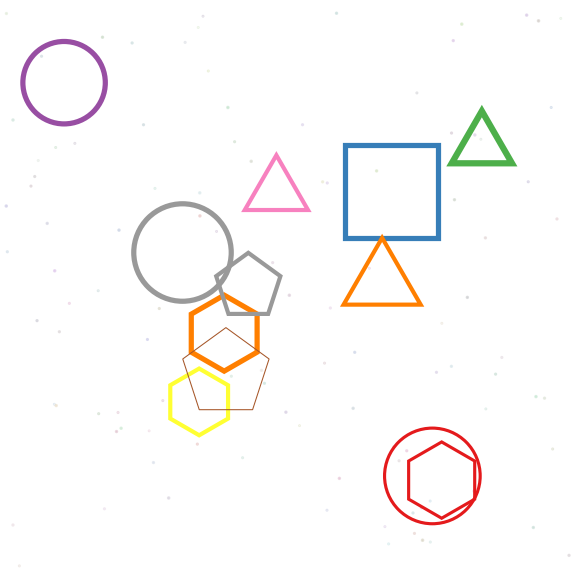[{"shape": "circle", "thickness": 1.5, "radius": 0.41, "center": [0.749, 0.175]}, {"shape": "hexagon", "thickness": 1.5, "radius": 0.33, "center": [0.765, 0.168]}, {"shape": "square", "thickness": 2.5, "radius": 0.4, "center": [0.678, 0.668]}, {"shape": "triangle", "thickness": 3, "radius": 0.3, "center": [0.834, 0.747]}, {"shape": "circle", "thickness": 2.5, "radius": 0.36, "center": [0.111, 0.856]}, {"shape": "triangle", "thickness": 2, "radius": 0.39, "center": [0.662, 0.51]}, {"shape": "hexagon", "thickness": 2.5, "radius": 0.33, "center": [0.388, 0.422]}, {"shape": "hexagon", "thickness": 2, "radius": 0.29, "center": [0.345, 0.303]}, {"shape": "pentagon", "thickness": 0.5, "radius": 0.39, "center": [0.391, 0.353]}, {"shape": "triangle", "thickness": 2, "radius": 0.32, "center": [0.479, 0.667]}, {"shape": "circle", "thickness": 2.5, "radius": 0.42, "center": [0.316, 0.562]}, {"shape": "pentagon", "thickness": 2, "radius": 0.29, "center": [0.43, 0.503]}]